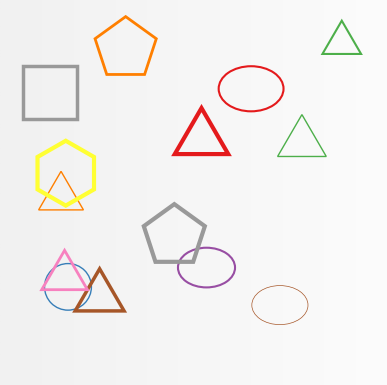[{"shape": "oval", "thickness": 1.5, "radius": 0.42, "center": [0.648, 0.769]}, {"shape": "triangle", "thickness": 3, "radius": 0.4, "center": [0.52, 0.64]}, {"shape": "circle", "thickness": 1, "radius": 0.3, "center": [0.175, 0.255]}, {"shape": "triangle", "thickness": 1.5, "radius": 0.29, "center": [0.882, 0.889]}, {"shape": "triangle", "thickness": 1, "radius": 0.36, "center": [0.779, 0.63]}, {"shape": "oval", "thickness": 1.5, "radius": 0.37, "center": [0.533, 0.305]}, {"shape": "pentagon", "thickness": 2, "radius": 0.42, "center": [0.324, 0.874]}, {"shape": "triangle", "thickness": 1, "radius": 0.33, "center": [0.158, 0.488]}, {"shape": "hexagon", "thickness": 3, "radius": 0.42, "center": [0.17, 0.55]}, {"shape": "oval", "thickness": 0.5, "radius": 0.36, "center": [0.722, 0.208]}, {"shape": "triangle", "thickness": 2.5, "radius": 0.36, "center": [0.257, 0.229]}, {"shape": "triangle", "thickness": 2, "radius": 0.34, "center": [0.167, 0.282]}, {"shape": "square", "thickness": 2.5, "radius": 0.35, "center": [0.13, 0.76]}, {"shape": "pentagon", "thickness": 3, "radius": 0.41, "center": [0.45, 0.387]}]